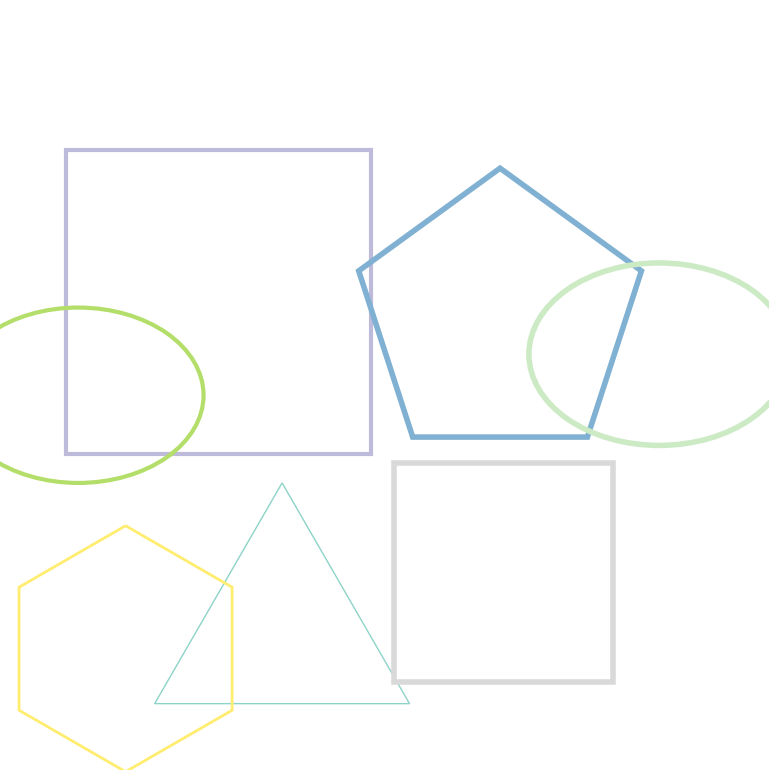[{"shape": "triangle", "thickness": 0.5, "radius": 0.96, "center": [0.366, 0.182]}, {"shape": "square", "thickness": 1.5, "radius": 0.99, "center": [0.284, 0.608]}, {"shape": "pentagon", "thickness": 2, "radius": 0.97, "center": [0.649, 0.589]}, {"shape": "oval", "thickness": 1.5, "radius": 0.81, "center": [0.102, 0.487]}, {"shape": "square", "thickness": 2, "radius": 0.71, "center": [0.655, 0.257]}, {"shape": "oval", "thickness": 2, "radius": 0.85, "center": [0.856, 0.54]}, {"shape": "hexagon", "thickness": 1, "radius": 0.8, "center": [0.163, 0.157]}]